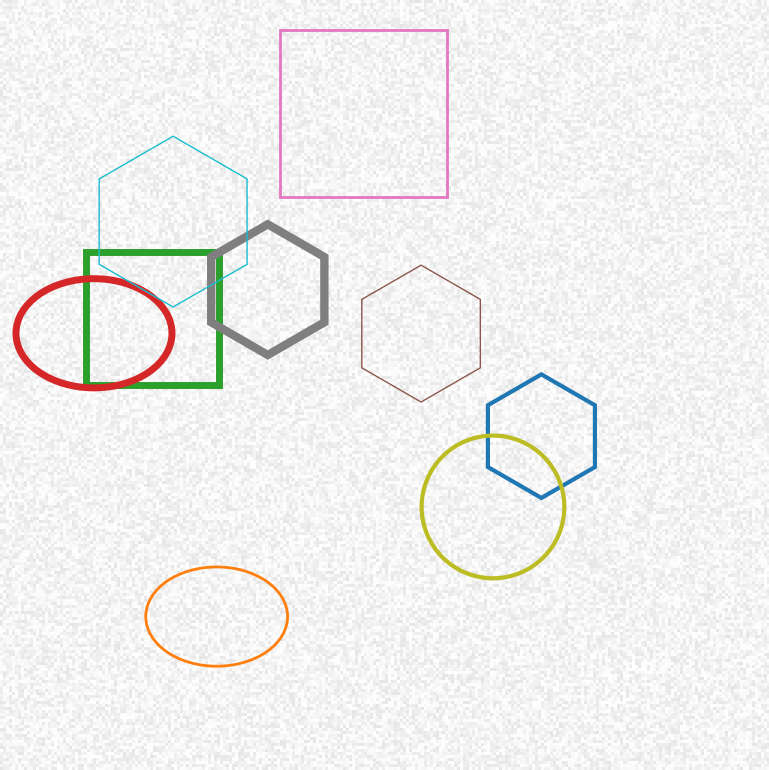[{"shape": "hexagon", "thickness": 1.5, "radius": 0.4, "center": [0.703, 0.434]}, {"shape": "oval", "thickness": 1, "radius": 0.46, "center": [0.281, 0.199]}, {"shape": "square", "thickness": 2.5, "radius": 0.43, "center": [0.198, 0.586]}, {"shape": "oval", "thickness": 2.5, "radius": 0.51, "center": [0.122, 0.567]}, {"shape": "hexagon", "thickness": 0.5, "radius": 0.44, "center": [0.547, 0.567]}, {"shape": "square", "thickness": 1, "radius": 0.54, "center": [0.472, 0.852]}, {"shape": "hexagon", "thickness": 3, "radius": 0.42, "center": [0.348, 0.624]}, {"shape": "circle", "thickness": 1.5, "radius": 0.46, "center": [0.64, 0.342]}, {"shape": "hexagon", "thickness": 0.5, "radius": 0.55, "center": [0.225, 0.712]}]